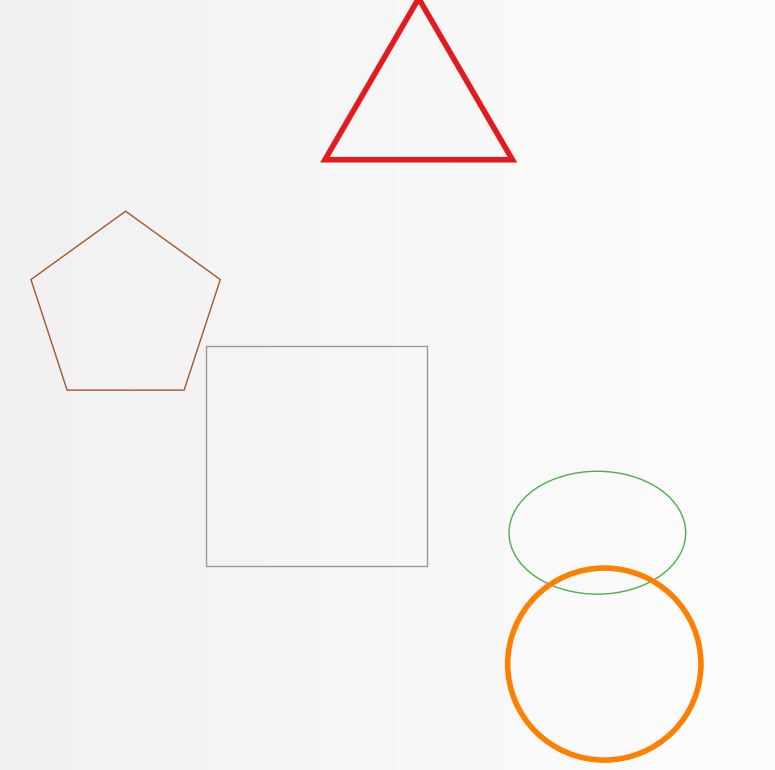[{"shape": "triangle", "thickness": 2, "radius": 0.7, "center": [0.54, 0.862]}, {"shape": "oval", "thickness": 0.5, "radius": 0.57, "center": [0.771, 0.308]}, {"shape": "circle", "thickness": 2, "radius": 0.62, "center": [0.78, 0.138]}, {"shape": "pentagon", "thickness": 0.5, "radius": 0.64, "center": [0.162, 0.597]}, {"shape": "square", "thickness": 0.5, "radius": 0.71, "center": [0.409, 0.408]}]